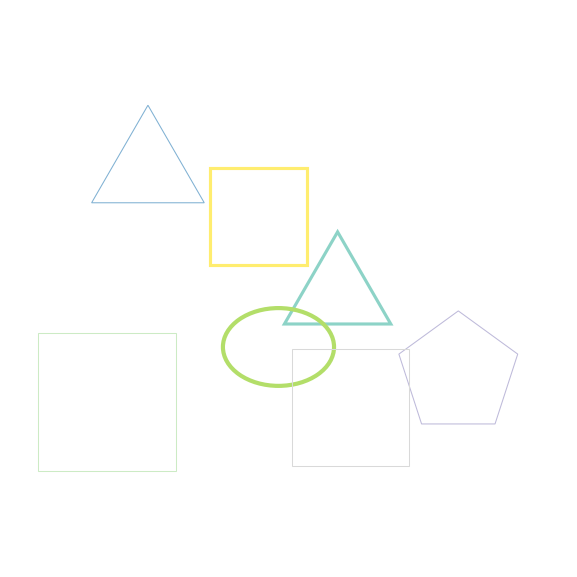[{"shape": "triangle", "thickness": 1.5, "radius": 0.53, "center": [0.585, 0.491]}, {"shape": "pentagon", "thickness": 0.5, "radius": 0.54, "center": [0.794, 0.353]}, {"shape": "triangle", "thickness": 0.5, "radius": 0.56, "center": [0.256, 0.704]}, {"shape": "oval", "thickness": 2, "radius": 0.48, "center": [0.482, 0.398]}, {"shape": "square", "thickness": 0.5, "radius": 0.51, "center": [0.607, 0.294]}, {"shape": "square", "thickness": 0.5, "radius": 0.6, "center": [0.185, 0.303]}, {"shape": "square", "thickness": 1.5, "radius": 0.42, "center": [0.448, 0.624]}]